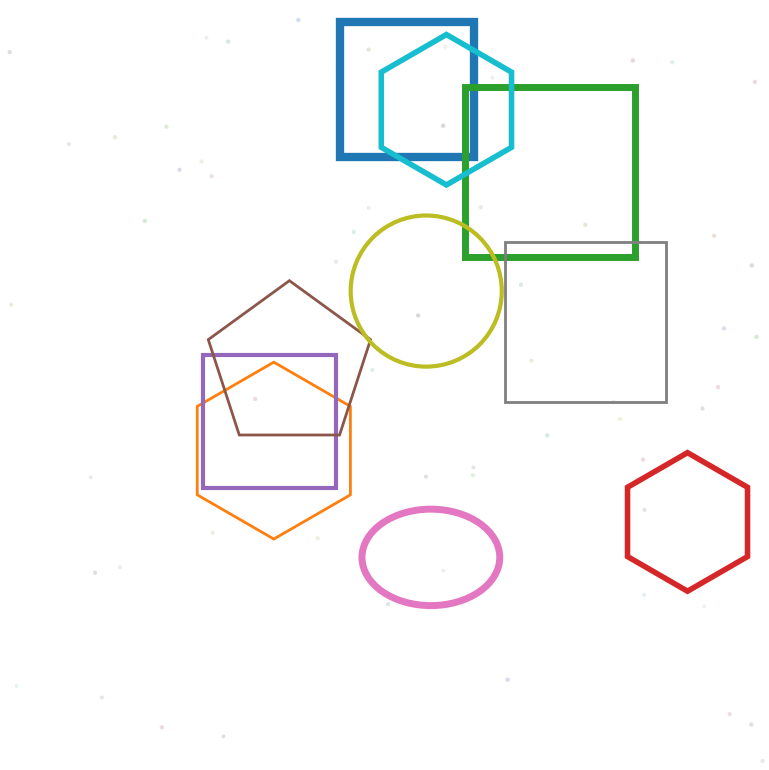[{"shape": "square", "thickness": 3, "radius": 0.44, "center": [0.529, 0.883]}, {"shape": "hexagon", "thickness": 1, "radius": 0.57, "center": [0.356, 0.415]}, {"shape": "square", "thickness": 2.5, "radius": 0.55, "center": [0.714, 0.777]}, {"shape": "hexagon", "thickness": 2, "radius": 0.45, "center": [0.893, 0.322]}, {"shape": "square", "thickness": 1.5, "radius": 0.43, "center": [0.35, 0.453]}, {"shape": "pentagon", "thickness": 1, "radius": 0.55, "center": [0.376, 0.525]}, {"shape": "oval", "thickness": 2.5, "radius": 0.45, "center": [0.56, 0.276]}, {"shape": "square", "thickness": 1, "radius": 0.52, "center": [0.76, 0.582]}, {"shape": "circle", "thickness": 1.5, "radius": 0.49, "center": [0.554, 0.622]}, {"shape": "hexagon", "thickness": 2, "radius": 0.49, "center": [0.58, 0.857]}]